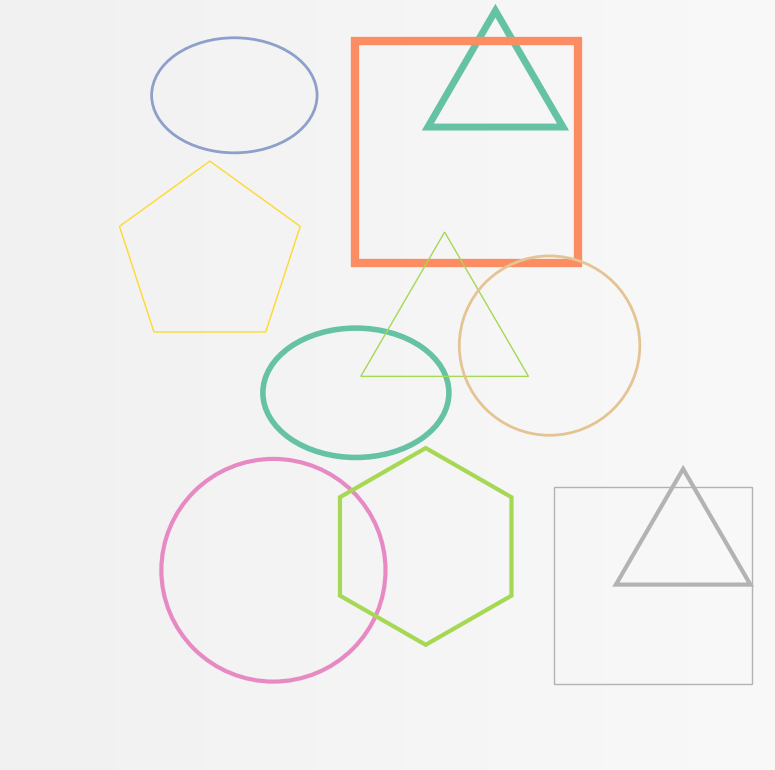[{"shape": "oval", "thickness": 2, "radius": 0.6, "center": [0.459, 0.49]}, {"shape": "triangle", "thickness": 2.5, "radius": 0.5, "center": [0.639, 0.885]}, {"shape": "square", "thickness": 3, "radius": 0.72, "center": [0.602, 0.802]}, {"shape": "oval", "thickness": 1, "radius": 0.53, "center": [0.302, 0.876]}, {"shape": "circle", "thickness": 1.5, "radius": 0.72, "center": [0.353, 0.259]}, {"shape": "hexagon", "thickness": 1.5, "radius": 0.64, "center": [0.549, 0.29]}, {"shape": "triangle", "thickness": 0.5, "radius": 0.62, "center": [0.574, 0.574]}, {"shape": "pentagon", "thickness": 0.5, "radius": 0.61, "center": [0.271, 0.668]}, {"shape": "circle", "thickness": 1, "radius": 0.58, "center": [0.709, 0.551]}, {"shape": "triangle", "thickness": 1.5, "radius": 0.5, "center": [0.881, 0.291]}, {"shape": "square", "thickness": 0.5, "radius": 0.64, "center": [0.842, 0.239]}]